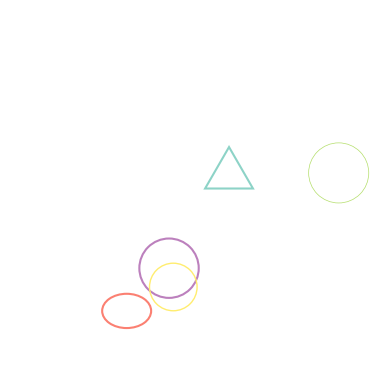[{"shape": "triangle", "thickness": 1.5, "radius": 0.36, "center": [0.595, 0.546]}, {"shape": "oval", "thickness": 1.5, "radius": 0.32, "center": [0.329, 0.192]}, {"shape": "circle", "thickness": 0.5, "radius": 0.39, "center": [0.88, 0.551]}, {"shape": "circle", "thickness": 1.5, "radius": 0.39, "center": [0.439, 0.303]}, {"shape": "circle", "thickness": 1, "radius": 0.31, "center": [0.45, 0.255]}]